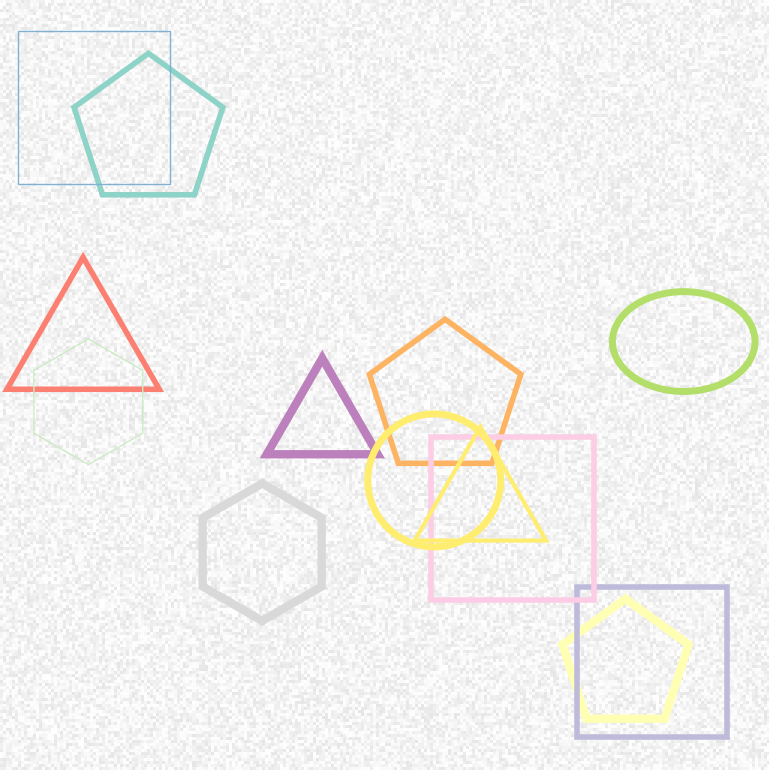[{"shape": "pentagon", "thickness": 2, "radius": 0.51, "center": [0.193, 0.829]}, {"shape": "pentagon", "thickness": 3, "radius": 0.43, "center": [0.812, 0.136]}, {"shape": "square", "thickness": 2, "radius": 0.49, "center": [0.847, 0.14]}, {"shape": "triangle", "thickness": 2, "radius": 0.57, "center": [0.108, 0.552]}, {"shape": "square", "thickness": 0.5, "radius": 0.5, "center": [0.122, 0.861]}, {"shape": "pentagon", "thickness": 2, "radius": 0.52, "center": [0.578, 0.482]}, {"shape": "oval", "thickness": 2.5, "radius": 0.46, "center": [0.888, 0.556]}, {"shape": "square", "thickness": 2, "radius": 0.53, "center": [0.666, 0.326]}, {"shape": "hexagon", "thickness": 3, "radius": 0.45, "center": [0.34, 0.283]}, {"shape": "triangle", "thickness": 3, "radius": 0.42, "center": [0.419, 0.452]}, {"shape": "hexagon", "thickness": 0.5, "radius": 0.41, "center": [0.115, 0.478]}, {"shape": "circle", "thickness": 2.5, "radius": 0.43, "center": [0.564, 0.376]}, {"shape": "triangle", "thickness": 1.5, "radius": 0.49, "center": [0.624, 0.347]}]